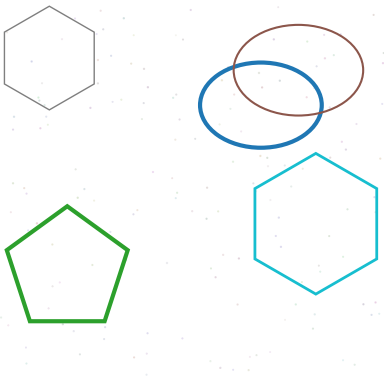[{"shape": "oval", "thickness": 3, "radius": 0.79, "center": [0.678, 0.727]}, {"shape": "pentagon", "thickness": 3, "radius": 0.83, "center": [0.175, 0.299]}, {"shape": "oval", "thickness": 1.5, "radius": 0.84, "center": [0.775, 0.818]}, {"shape": "hexagon", "thickness": 1, "radius": 0.67, "center": [0.128, 0.849]}, {"shape": "hexagon", "thickness": 2, "radius": 0.91, "center": [0.82, 0.419]}]